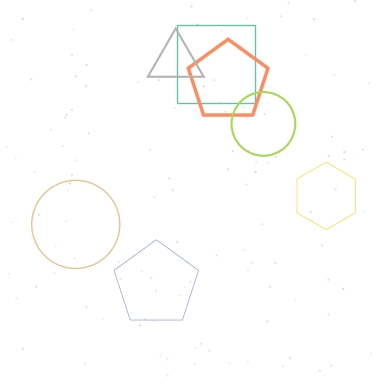[{"shape": "square", "thickness": 1, "radius": 0.51, "center": [0.562, 0.833]}, {"shape": "pentagon", "thickness": 2.5, "radius": 0.54, "center": [0.593, 0.789]}, {"shape": "pentagon", "thickness": 0.5, "radius": 0.58, "center": [0.406, 0.262]}, {"shape": "circle", "thickness": 1.5, "radius": 0.41, "center": [0.684, 0.678]}, {"shape": "hexagon", "thickness": 0.5, "radius": 0.44, "center": [0.847, 0.491]}, {"shape": "circle", "thickness": 1, "radius": 0.57, "center": [0.197, 0.417]}, {"shape": "triangle", "thickness": 1.5, "radius": 0.42, "center": [0.456, 0.842]}]